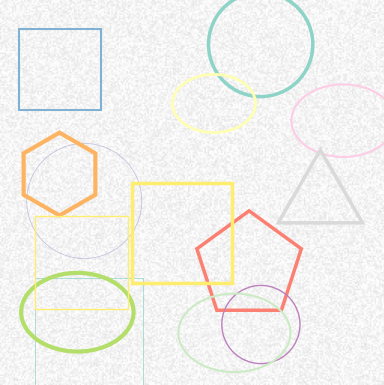[{"shape": "square", "thickness": 0.5, "radius": 0.7, "center": [0.232, 0.137]}, {"shape": "circle", "thickness": 2.5, "radius": 0.68, "center": [0.677, 0.885]}, {"shape": "oval", "thickness": 2, "radius": 0.54, "center": [0.556, 0.731]}, {"shape": "circle", "thickness": 0.5, "radius": 0.75, "center": [0.219, 0.478]}, {"shape": "pentagon", "thickness": 2.5, "radius": 0.71, "center": [0.647, 0.31]}, {"shape": "square", "thickness": 1.5, "radius": 0.53, "center": [0.155, 0.82]}, {"shape": "hexagon", "thickness": 3, "radius": 0.54, "center": [0.155, 0.548]}, {"shape": "oval", "thickness": 3, "radius": 0.73, "center": [0.201, 0.189]}, {"shape": "oval", "thickness": 1.5, "radius": 0.67, "center": [0.891, 0.687]}, {"shape": "triangle", "thickness": 2.5, "radius": 0.63, "center": [0.832, 0.484]}, {"shape": "circle", "thickness": 1, "radius": 0.51, "center": [0.678, 0.157]}, {"shape": "oval", "thickness": 1.5, "radius": 0.73, "center": [0.609, 0.136]}, {"shape": "square", "thickness": 1, "radius": 0.6, "center": [0.211, 0.319]}, {"shape": "square", "thickness": 2.5, "radius": 0.65, "center": [0.472, 0.394]}]